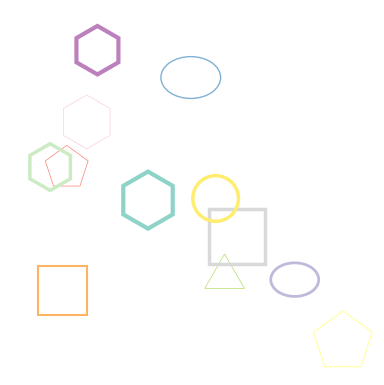[{"shape": "hexagon", "thickness": 3, "radius": 0.37, "center": [0.384, 0.48]}, {"shape": "pentagon", "thickness": 1, "radius": 0.4, "center": [0.891, 0.113]}, {"shape": "oval", "thickness": 2, "radius": 0.31, "center": [0.766, 0.274]}, {"shape": "pentagon", "thickness": 0.5, "radius": 0.29, "center": [0.173, 0.564]}, {"shape": "oval", "thickness": 1, "radius": 0.39, "center": [0.495, 0.799]}, {"shape": "square", "thickness": 1.5, "radius": 0.32, "center": [0.162, 0.246]}, {"shape": "triangle", "thickness": 0.5, "radius": 0.3, "center": [0.583, 0.281]}, {"shape": "hexagon", "thickness": 0.5, "radius": 0.35, "center": [0.225, 0.683]}, {"shape": "square", "thickness": 2.5, "radius": 0.36, "center": [0.615, 0.386]}, {"shape": "hexagon", "thickness": 3, "radius": 0.31, "center": [0.253, 0.87]}, {"shape": "hexagon", "thickness": 2.5, "radius": 0.3, "center": [0.13, 0.566]}, {"shape": "circle", "thickness": 2.5, "radius": 0.3, "center": [0.56, 0.484]}]